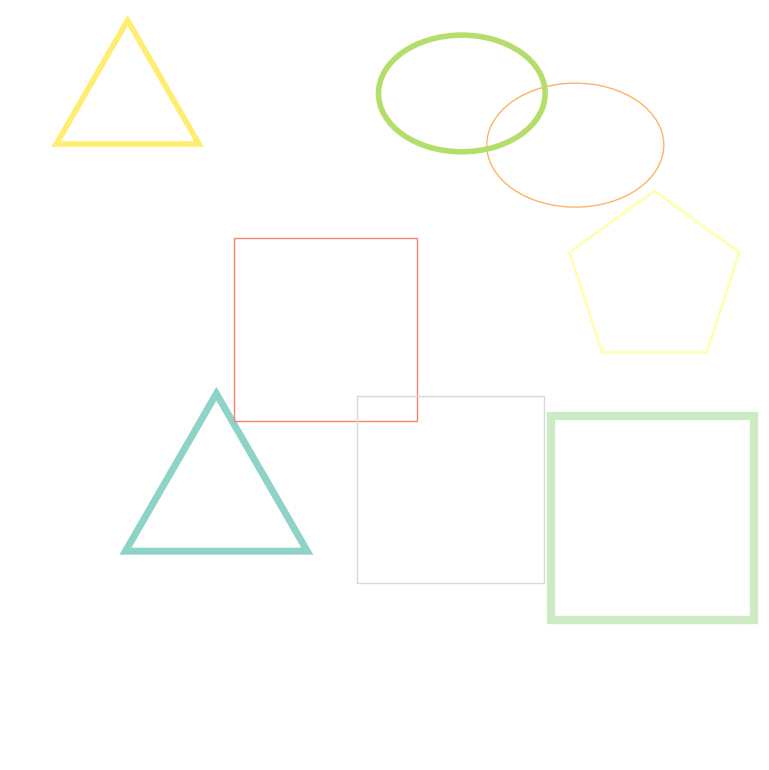[{"shape": "triangle", "thickness": 2.5, "radius": 0.68, "center": [0.281, 0.352]}, {"shape": "pentagon", "thickness": 1, "radius": 0.58, "center": [0.85, 0.636]}, {"shape": "square", "thickness": 0.5, "radius": 0.59, "center": [0.423, 0.572]}, {"shape": "oval", "thickness": 0.5, "radius": 0.57, "center": [0.747, 0.812]}, {"shape": "oval", "thickness": 2, "radius": 0.54, "center": [0.6, 0.879]}, {"shape": "square", "thickness": 0.5, "radius": 0.61, "center": [0.585, 0.365]}, {"shape": "square", "thickness": 3, "radius": 0.66, "center": [0.847, 0.327]}, {"shape": "triangle", "thickness": 2, "radius": 0.54, "center": [0.166, 0.866]}]